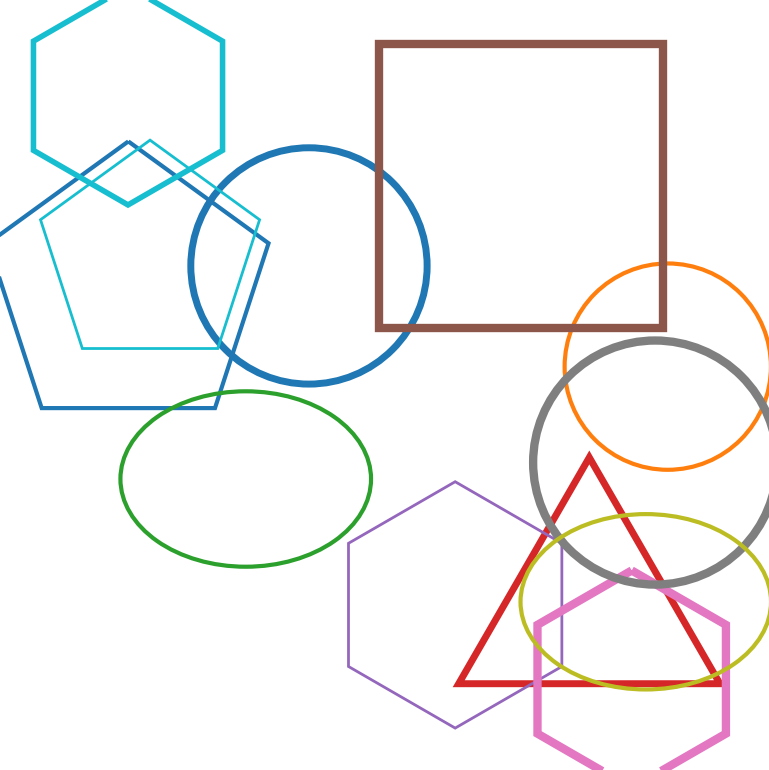[{"shape": "circle", "thickness": 2.5, "radius": 0.77, "center": [0.401, 0.655]}, {"shape": "pentagon", "thickness": 1.5, "radius": 0.96, "center": [0.167, 0.625]}, {"shape": "circle", "thickness": 1.5, "radius": 0.67, "center": [0.867, 0.524]}, {"shape": "oval", "thickness": 1.5, "radius": 0.81, "center": [0.319, 0.378]}, {"shape": "triangle", "thickness": 2.5, "radius": 0.98, "center": [0.765, 0.21]}, {"shape": "hexagon", "thickness": 1, "radius": 0.8, "center": [0.591, 0.214]}, {"shape": "square", "thickness": 3, "radius": 0.92, "center": [0.677, 0.758]}, {"shape": "hexagon", "thickness": 3, "radius": 0.71, "center": [0.82, 0.118]}, {"shape": "circle", "thickness": 3, "radius": 0.79, "center": [0.851, 0.399]}, {"shape": "oval", "thickness": 1.5, "radius": 0.81, "center": [0.839, 0.218]}, {"shape": "pentagon", "thickness": 1, "radius": 0.75, "center": [0.195, 0.668]}, {"shape": "hexagon", "thickness": 2, "radius": 0.71, "center": [0.166, 0.876]}]